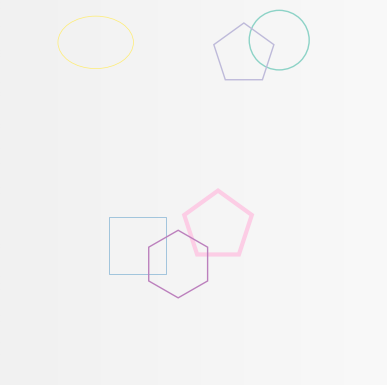[{"shape": "circle", "thickness": 1, "radius": 0.39, "center": [0.721, 0.896]}, {"shape": "pentagon", "thickness": 1, "radius": 0.41, "center": [0.629, 0.859]}, {"shape": "square", "thickness": 0.5, "radius": 0.37, "center": [0.356, 0.363]}, {"shape": "pentagon", "thickness": 3, "radius": 0.46, "center": [0.563, 0.413]}, {"shape": "hexagon", "thickness": 1, "radius": 0.44, "center": [0.46, 0.314]}, {"shape": "oval", "thickness": 0.5, "radius": 0.49, "center": [0.247, 0.89]}]